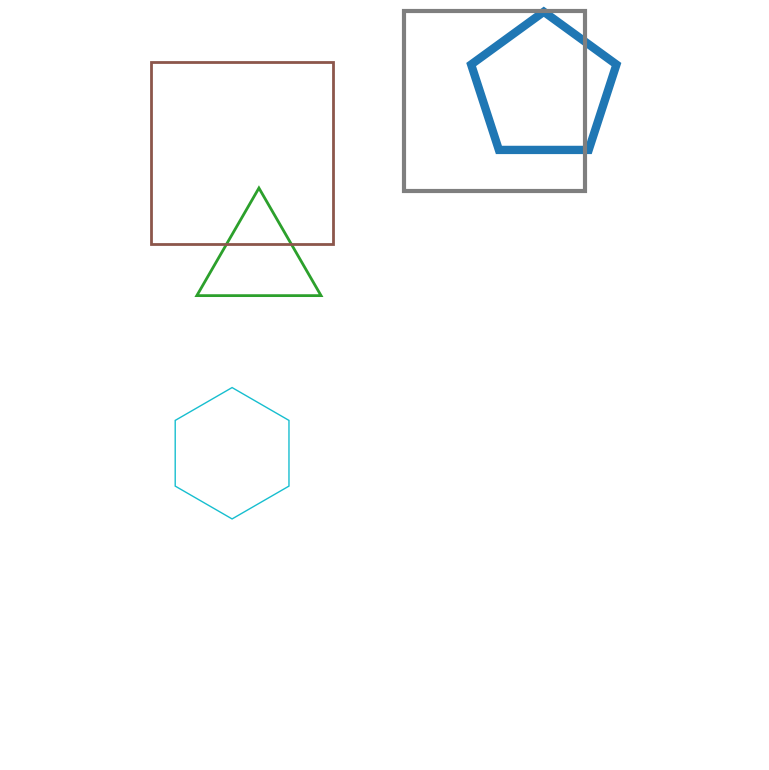[{"shape": "pentagon", "thickness": 3, "radius": 0.5, "center": [0.706, 0.886]}, {"shape": "triangle", "thickness": 1, "radius": 0.47, "center": [0.336, 0.663]}, {"shape": "square", "thickness": 1, "radius": 0.59, "center": [0.315, 0.801]}, {"shape": "square", "thickness": 1.5, "radius": 0.59, "center": [0.643, 0.869]}, {"shape": "hexagon", "thickness": 0.5, "radius": 0.43, "center": [0.301, 0.411]}]